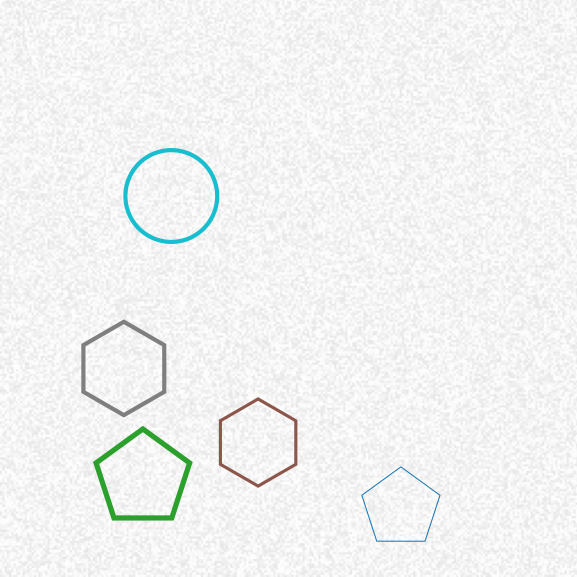[{"shape": "pentagon", "thickness": 0.5, "radius": 0.36, "center": [0.694, 0.12]}, {"shape": "pentagon", "thickness": 2.5, "radius": 0.43, "center": [0.247, 0.171]}, {"shape": "hexagon", "thickness": 1.5, "radius": 0.38, "center": [0.447, 0.233]}, {"shape": "hexagon", "thickness": 2, "radius": 0.4, "center": [0.214, 0.361]}, {"shape": "circle", "thickness": 2, "radius": 0.4, "center": [0.297, 0.66]}]